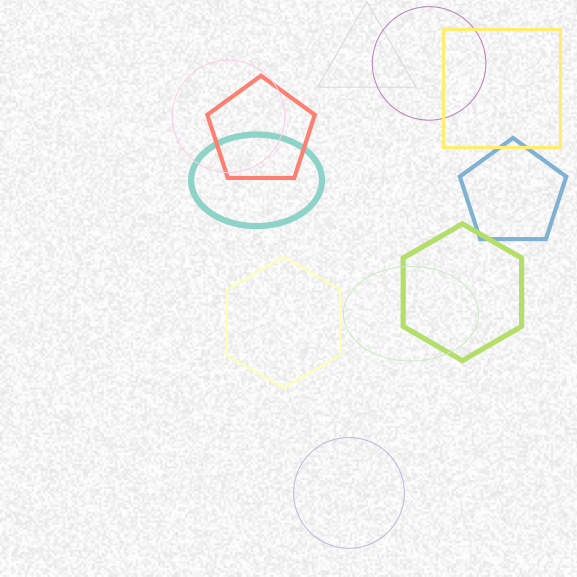[{"shape": "oval", "thickness": 3, "radius": 0.57, "center": [0.444, 0.687]}, {"shape": "hexagon", "thickness": 1, "radius": 0.57, "center": [0.491, 0.441]}, {"shape": "circle", "thickness": 0.5, "radius": 0.48, "center": [0.604, 0.146]}, {"shape": "pentagon", "thickness": 2, "radius": 0.49, "center": [0.452, 0.77]}, {"shape": "pentagon", "thickness": 2, "radius": 0.48, "center": [0.888, 0.663]}, {"shape": "hexagon", "thickness": 2.5, "radius": 0.59, "center": [0.801, 0.493]}, {"shape": "circle", "thickness": 0.5, "radius": 0.49, "center": [0.396, 0.798]}, {"shape": "triangle", "thickness": 0.5, "radius": 0.49, "center": [0.635, 0.897]}, {"shape": "circle", "thickness": 0.5, "radius": 0.49, "center": [0.743, 0.889]}, {"shape": "oval", "thickness": 0.5, "radius": 0.59, "center": [0.712, 0.456]}, {"shape": "square", "thickness": 1.5, "radius": 0.51, "center": [0.868, 0.847]}]